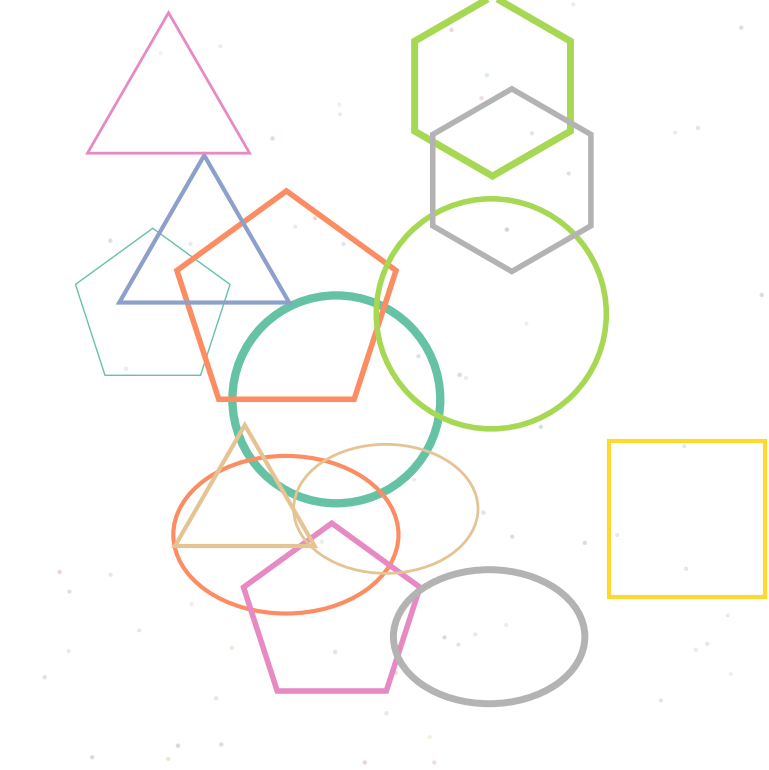[{"shape": "circle", "thickness": 3, "radius": 0.67, "center": [0.437, 0.481]}, {"shape": "pentagon", "thickness": 0.5, "radius": 0.53, "center": [0.198, 0.598]}, {"shape": "oval", "thickness": 1.5, "radius": 0.73, "center": [0.371, 0.306]}, {"shape": "pentagon", "thickness": 2, "radius": 0.75, "center": [0.372, 0.602]}, {"shape": "triangle", "thickness": 1.5, "radius": 0.64, "center": [0.265, 0.671]}, {"shape": "triangle", "thickness": 1, "radius": 0.61, "center": [0.219, 0.862]}, {"shape": "pentagon", "thickness": 2, "radius": 0.6, "center": [0.431, 0.2]}, {"shape": "hexagon", "thickness": 2.5, "radius": 0.58, "center": [0.64, 0.888]}, {"shape": "circle", "thickness": 2, "radius": 0.75, "center": [0.638, 0.592]}, {"shape": "square", "thickness": 1.5, "radius": 0.51, "center": [0.892, 0.326]}, {"shape": "oval", "thickness": 1, "radius": 0.6, "center": [0.501, 0.339]}, {"shape": "triangle", "thickness": 1.5, "radius": 0.52, "center": [0.318, 0.343]}, {"shape": "hexagon", "thickness": 2, "radius": 0.59, "center": [0.665, 0.766]}, {"shape": "oval", "thickness": 2.5, "radius": 0.62, "center": [0.635, 0.173]}]